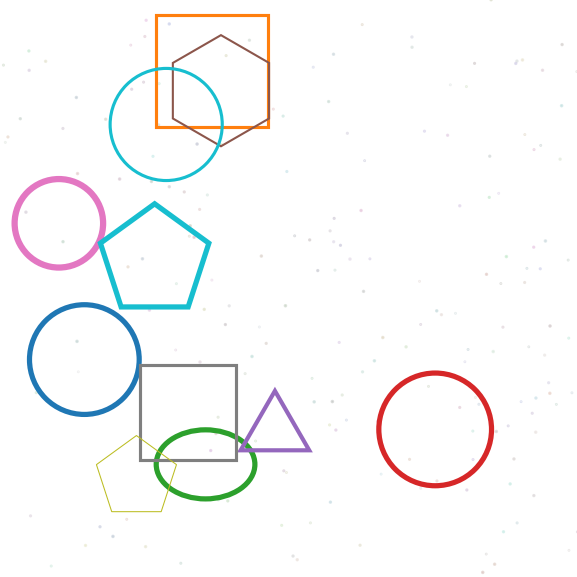[{"shape": "circle", "thickness": 2.5, "radius": 0.47, "center": [0.146, 0.376]}, {"shape": "square", "thickness": 1.5, "radius": 0.48, "center": [0.367, 0.877]}, {"shape": "oval", "thickness": 2.5, "radius": 0.43, "center": [0.356, 0.195]}, {"shape": "circle", "thickness": 2.5, "radius": 0.49, "center": [0.754, 0.256]}, {"shape": "triangle", "thickness": 2, "radius": 0.34, "center": [0.476, 0.254]}, {"shape": "hexagon", "thickness": 1, "radius": 0.48, "center": [0.383, 0.842]}, {"shape": "circle", "thickness": 3, "radius": 0.38, "center": [0.102, 0.612]}, {"shape": "square", "thickness": 1.5, "radius": 0.41, "center": [0.326, 0.285]}, {"shape": "pentagon", "thickness": 0.5, "radius": 0.36, "center": [0.236, 0.172]}, {"shape": "pentagon", "thickness": 2.5, "radius": 0.49, "center": [0.268, 0.548]}, {"shape": "circle", "thickness": 1.5, "radius": 0.49, "center": [0.288, 0.784]}]